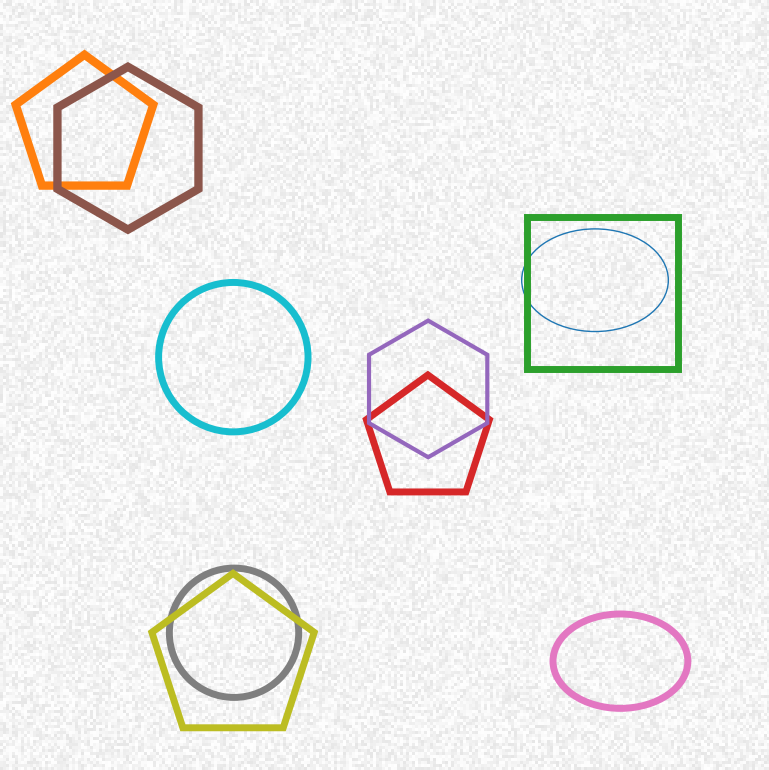[{"shape": "oval", "thickness": 0.5, "radius": 0.48, "center": [0.773, 0.636]}, {"shape": "pentagon", "thickness": 3, "radius": 0.47, "center": [0.11, 0.835]}, {"shape": "square", "thickness": 2.5, "radius": 0.49, "center": [0.783, 0.619]}, {"shape": "pentagon", "thickness": 2.5, "radius": 0.42, "center": [0.556, 0.429]}, {"shape": "hexagon", "thickness": 1.5, "radius": 0.44, "center": [0.556, 0.495]}, {"shape": "hexagon", "thickness": 3, "radius": 0.53, "center": [0.166, 0.808]}, {"shape": "oval", "thickness": 2.5, "radius": 0.44, "center": [0.806, 0.141]}, {"shape": "circle", "thickness": 2.5, "radius": 0.42, "center": [0.304, 0.178]}, {"shape": "pentagon", "thickness": 2.5, "radius": 0.55, "center": [0.303, 0.145]}, {"shape": "circle", "thickness": 2.5, "radius": 0.49, "center": [0.303, 0.536]}]